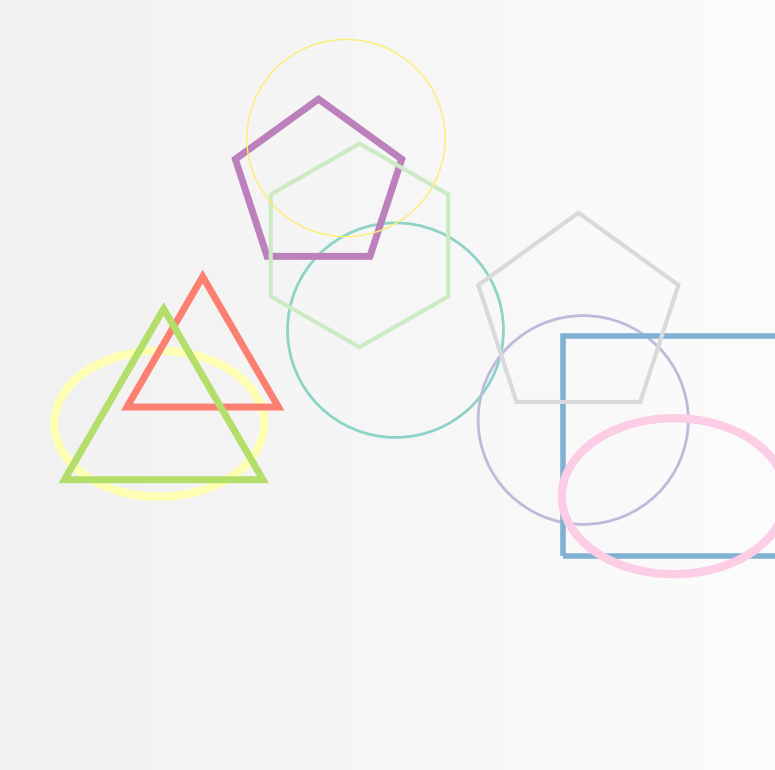[{"shape": "circle", "thickness": 1, "radius": 0.7, "center": [0.51, 0.571]}, {"shape": "oval", "thickness": 3, "radius": 0.68, "center": [0.205, 0.45]}, {"shape": "circle", "thickness": 1, "radius": 0.68, "center": [0.753, 0.455]}, {"shape": "triangle", "thickness": 2.5, "radius": 0.56, "center": [0.262, 0.528]}, {"shape": "square", "thickness": 2, "radius": 0.71, "center": [0.869, 0.42]}, {"shape": "triangle", "thickness": 2.5, "radius": 0.74, "center": [0.211, 0.451]}, {"shape": "oval", "thickness": 3, "radius": 0.72, "center": [0.87, 0.356]}, {"shape": "pentagon", "thickness": 1.5, "radius": 0.68, "center": [0.746, 0.588]}, {"shape": "pentagon", "thickness": 2.5, "radius": 0.56, "center": [0.411, 0.758]}, {"shape": "hexagon", "thickness": 1.5, "radius": 0.66, "center": [0.464, 0.681]}, {"shape": "circle", "thickness": 0.5, "radius": 0.64, "center": [0.446, 0.821]}]